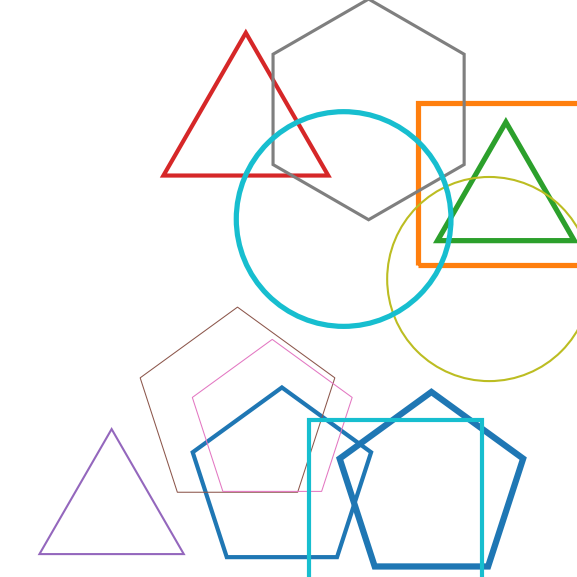[{"shape": "pentagon", "thickness": 3, "radius": 0.84, "center": [0.747, 0.153]}, {"shape": "pentagon", "thickness": 2, "radius": 0.81, "center": [0.488, 0.166]}, {"shape": "square", "thickness": 2.5, "radius": 0.7, "center": [0.864, 0.68]}, {"shape": "triangle", "thickness": 2.5, "radius": 0.68, "center": [0.876, 0.651]}, {"shape": "triangle", "thickness": 2, "radius": 0.82, "center": [0.426, 0.778]}, {"shape": "triangle", "thickness": 1, "radius": 0.72, "center": [0.193, 0.112]}, {"shape": "pentagon", "thickness": 0.5, "radius": 0.89, "center": [0.411, 0.29]}, {"shape": "pentagon", "thickness": 0.5, "radius": 0.73, "center": [0.471, 0.266]}, {"shape": "hexagon", "thickness": 1.5, "radius": 0.96, "center": [0.638, 0.81]}, {"shape": "circle", "thickness": 1, "radius": 0.88, "center": [0.847, 0.516]}, {"shape": "square", "thickness": 2, "radius": 0.75, "center": [0.685, 0.123]}, {"shape": "circle", "thickness": 2.5, "radius": 0.93, "center": [0.595, 0.62]}]